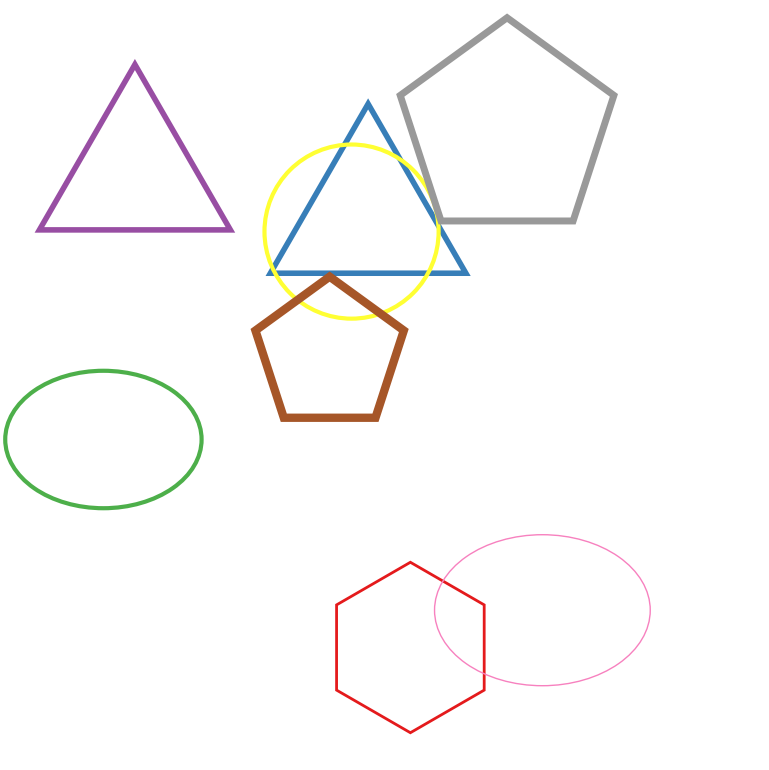[{"shape": "hexagon", "thickness": 1, "radius": 0.55, "center": [0.533, 0.159]}, {"shape": "triangle", "thickness": 2, "radius": 0.73, "center": [0.478, 0.718]}, {"shape": "oval", "thickness": 1.5, "radius": 0.64, "center": [0.134, 0.429]}, {"shape": "triangle", "thickness": 2, "radius": 0.72, "center": [0.175, 0.773]}, {"shape": "circle", "thickness": 1.5, "radius": 0.57, "center": [0.457, 0.699]}, {"shape": "pentagon", "thickness": 3, "radius": 0.51, "center": [0.428, 0.539]}, {"shape": "oval", "thickness": 0.5, "radius": 0.7, "center": [0.704, 0.208]}, {"shape": "pentagon", "thickness": 2.5, "radius": 0.73, "center": [0.659, 0.831]}]